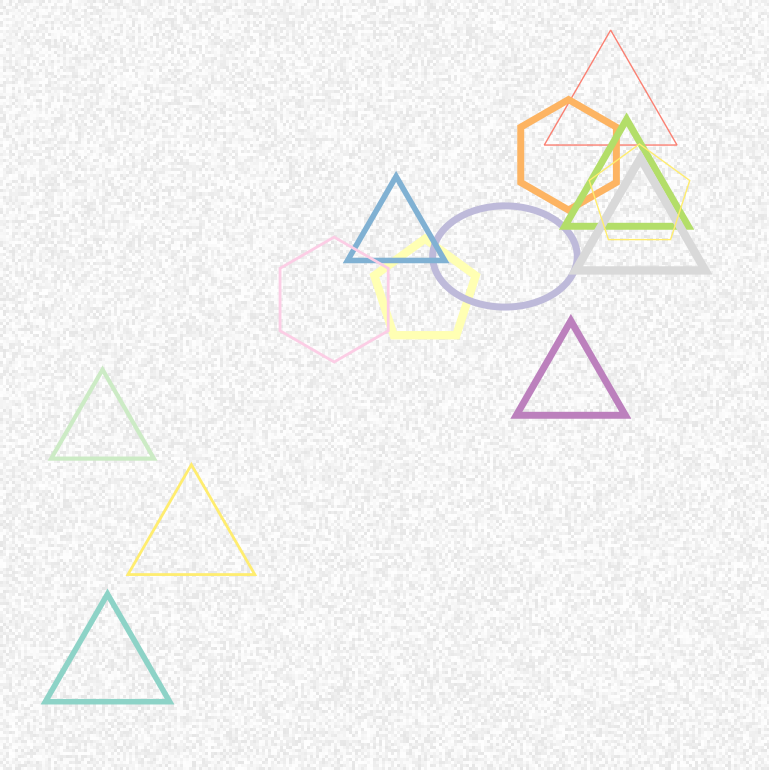[{"shape": "triangle", "thickness": 2, "radius": 0.47, "center": [0.14, 0.135]}, {"shape": "pentagon", "thickness": 3, "radius": 0.35, "center": [0.552, 0.621]}, {"shape": "oval", "thickness": 2.5, "radius": 0.47, "center": [0.656, 0.667]}, {"shape": "triangle", "thickness": 0.5, "radius": 0.5, "center": [0.793, 0.861]}, {"shape": "triangle", "thickness": 2, "radius": 0.36, "center": [0.514, 0.698]}, {"shape": "hexagon", "thickness": 2.5, "radius": 0.36, "center": [0.738, 0.799]}, {"shape": "triangle", "thickness": 2.5, "radius": 0.46, "center": [0.814, 0.752]}, {"shape": "hexagon", "thickness": 1, "radius": 0.41, "center": [0.434, 0.611]}, {"shape": "triangle", "thickness": 3, "radius": 0.49, "center": [0.832, 0.697]}, {"shape": "triangle", "thickness": 2.5, "radius": 0.41, "center": [0.741, 0.502]}, {"shape": "triangle", "thickness": 1.5, "radius": 0.39, "center": [0.133, 0.443]}, {"shape": "triangle", "thickness": 1, "radius": 0.48, "center": [0.249, 0.301]}, {"shape": "pentagon", "thickness": 0.5, "radius": 0.34, "center": [0.83, 0.744]}]